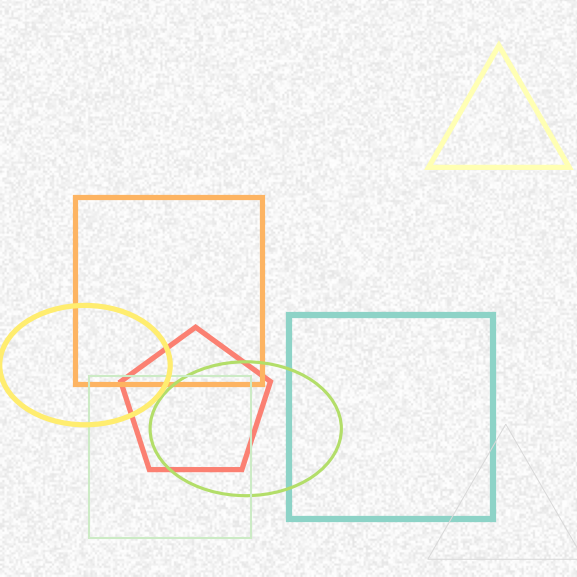[{"shape": "square", "thickness": 3, "radius": 0.88, "center": [0.676, 0.277]}, {"shape": "triangle", "thickness": 2.5, "radius": 0.7, "center": [0.864, 0.78]}, {"shape": "pentagon", "thickness": 2.5, "radius": 0.68, "center": [0.339, 0.296]}, {"shape": "square", "thickness": 2.5, "radius": 0.81, "center": [0.292, 0.496]}, {"shape": "oval", "thickness": 1.5, "radius": 0.83, "center": [0.426, 0.257]}, {"shape": "triangle", "thickness": 0.5, "radius": 0.78, "center": [0.876, 0.109]}, {"shape": "square", "thickness": 1, "radius": 0.7, "center": [0.295, 0.207]}, {"shape": "oval", "thickness": 2.5, "radius": 0.74, "center": [0.147, 0.367]}]